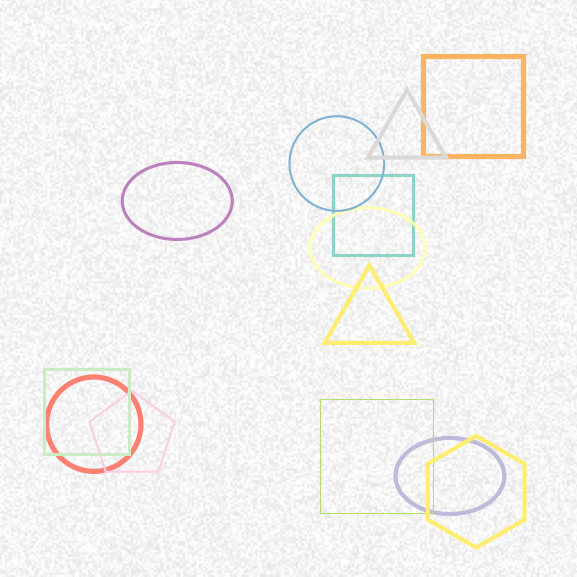[{"shape": "square", "thickness": 1.5, "radius": 0.35, "center": [0.647, 0.627]}, {"shape": "oval", "thickness": 1.5, "radius": 0.5, "center": [0.637, 0.57]}, {"shape": "oval", "thickness": 2, "radius": 0.47, "center": [0.779, 0.175]}, {"shape": "circle", "thickness": 2.5, "radius": 0.41, "center": [0.162, 0.265]}, {"shape": "circle", "thickness": 1, "radius": 0.41, "center": [0.583, 0.716]}, {"shape": "square", "thickness": 2.5, "radius": 0.43, "center": [0.82, 0.815]}, {"shape": "square", "thickness": 0.5, "radius": 0.49, "center": [0.652, 0.21]}, {"shape": "pentagon", "thickness": 1, "radius": 0.39, "center": [0.229, 0.245]}, {"shape": "triangle", "thickness": 2, "radius": 0.39, "center": [0.705, 0.765]}, {"shape": "oval", "thickness": 1.5, "radius": 0.48, "center": [0.307, 0.651]}, {"shape": "square", "thickness": 1.5, "radius": 0.37, "center": [0.15, 0.286]}, {"shape": "hexagon", "thickness": 2, "radius": 0.48, "center": [0.825, 0.148]}, {"shape": "triangle", "thickness": 2, "radius": 0.45, "center": [0.64, 0.45]}]